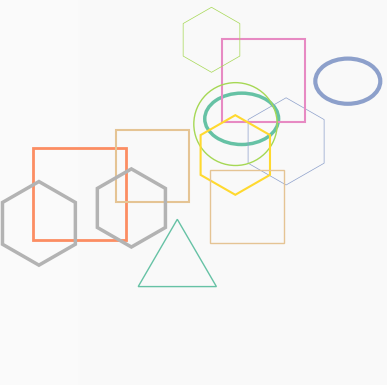[{"shape": "triangle", "thickness": 1, "radius": 0.58, "center": [0.458, 0.314]}, {"shape": "oval", "thickness": 2.5, "radius": 0.48, "center": [0.624, 0.691]}, {"shape": "square", "thickness": 2, "radius": 0.6, "center": [0.205, 0.495]}, {"shape": "hexagon", "thickness": 0.5, "radius": 0.57, "center": [0.738, 0.633]}, {"shape": "oval", "thickness": 3, "radius": 0.42, "center": [0.898, 0.789]}, {"shape": "square", "thickness": 1.5, "radius": 0.54, "center": [0.681, 0.79]}, {"shape": "hexagon", "thickness": 0.5, "radius": 0.42, "center": [0.546, 0.897]}, {"shape": "circle", "thickness": 1, "radius": 0.54, "center": [0.608, 0.678]}, {"shape": "hexagon", "thickness": 1.5, "radius": 0.52, "center": [0.607, 0.597]}, {"shape": "square", "thickness": 1, "radius": 0.48, "center": [0.637, 0.465]}, {"shape": "square", "thickness": 1.5, "radius": 0.47, "center": [0.394, 0.569]}, {"shape": "hexagon", "thickness": 2.5, "radius": 0.54, "center": [0.1, 0.42]}, {"shape": "hexagon", "thickness": 2.5, "radius": 0.51, "center": [0.339, 0.46]}]